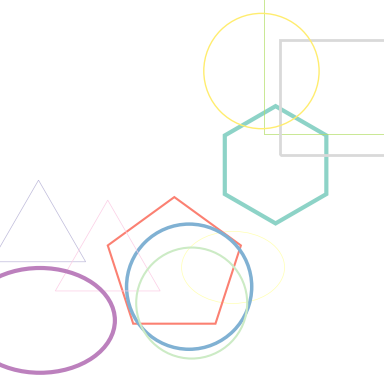[{"shape": "hexagon", "thickness": 3, "radius": 0.76, "center": [0.716, 0.572]}, {"shape": "oval", "thickness": 0.5, "radius": 0.67, "center": [0.605, 0.305]}, {"shape": "triangle", "thickness": 0.5, "radius": 0.71, "center": [0.1, 0.391]}, {"shape": "pentagon", "thickness": 1.5, "radius": 0.91, "center": [0.453, 0.306]}, {"shape": "circle", "thickness": 2.5, "radius": 0.81, "center": [0.491, 0.255]}, {"shape": "square", "thickness": 0.5, "radius": 0.96, "center": [0.879, 0.845]}, {"shape": "triangle", "thickness": 0.5, "radius": 0.79, "center": [0.28, 0.323]}, {"shape": "square", "thickness": 2, "radius": 0.74, "center": [0.876, 0.747]}, {"shape": "oval", "thickness": 3, "radius": 0.97, "center": [0.104, 0.168]}, {"shape": "circle", "thickness": 1.5, "radius": 0.72, "center": [0.498, 0.213]}, {"shape": "circle", "thickness": 1, "radius": 0.75, "center": [0.679, 0.816]}]